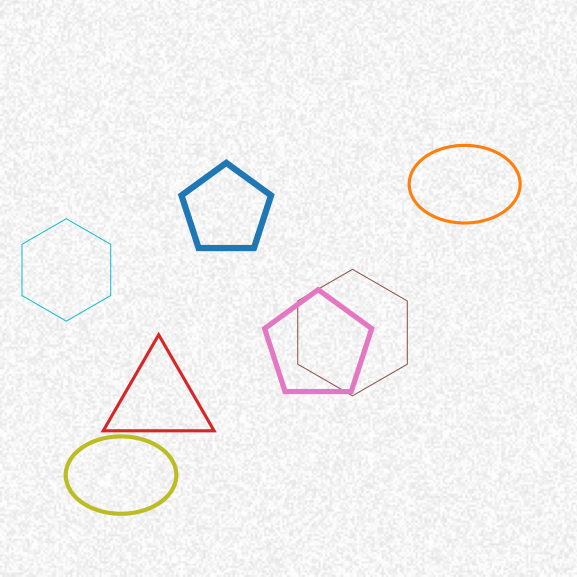[{"shape": "pentagon", "thickness": 3, "radius": 0.41, "center": [0.392, 0.636]}, {"shape": "oval", "thickness": 1.5, "radius": 0.48, "center": [0.805, 0.68]}, {"shape": "triangle", "thickness": 1.5, "radius": 0.55, "center": [0.275, 0.309]}, {"shape": "hexagon", "thickness": 0.5, "radius": 0.55, "center": [0.61, 0.423]}, {"shape": "pentagon", "thickness": 2.5, "radius": 0.49, "center": [0.551, 0.4]}, {"shape": "oval", "thickness": 2, "radius": 0.48, "center": [0.21, 0.176]}, {"shape": "hexagon", "thickness": 0.5, "radius": 0.44, "center": [0.115, 0.532]}]